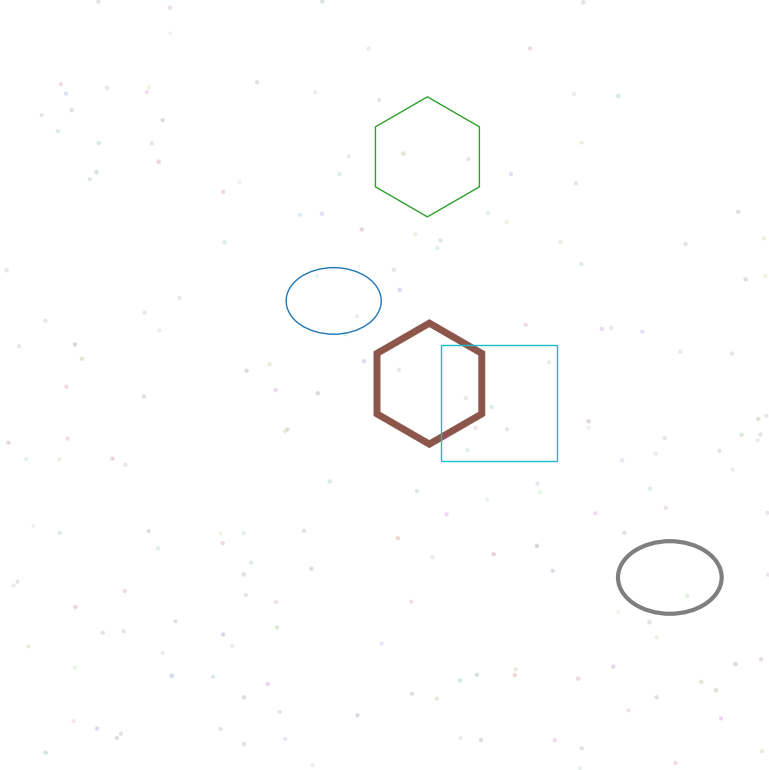[{"shape": "oval", "thickness": 0.5, "radius": 0.31, "center": [0.433, 0.609]}, {"shape": "hexagon", "thickness": 0.5, "radius": 0.39, "center": [0.555, 0.796]}, {"shape": "hexagon", "thickness": 2.5, "radius": 0.39, "center": [0.558, 0.502]}, {"shape": "oval", "thickness": 1.5, "radius": 0.34, "center": [0.87, 0.25]}, {"shape": "square", "thickness": 0.5, "radius": 0.38, "center": [0.648, 0.476]}]